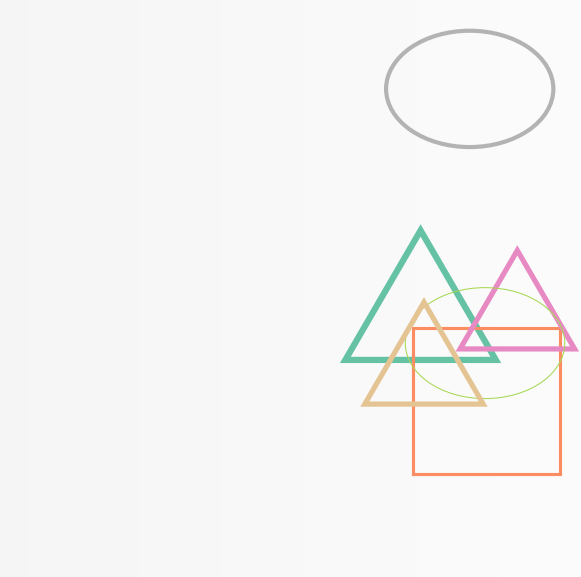[{"shape": "triangle", "thickness": 3, "radius": 0.75, "center": [0.724, 0.451]}, {"shape": "square", "thickness": 1.5, "radius": 0.63, "center": [0.837, 0.305]}, {"shape": "triangle", "thickness": 2.5, "radius": 0.57, "center": [0.89, 0.452]}, {"shape": "oval", "thickness": 0.5, "radius": 0.69, "center": [0.834, 0.405]}, {"shape": "triangle", "thickness": 2.5, "radius": 0.59, "center": [0.729, 0.358]}, {"shape": "oval", "thickness": 2, "radius": 0.72, "center": [0.808, 0.845]}]